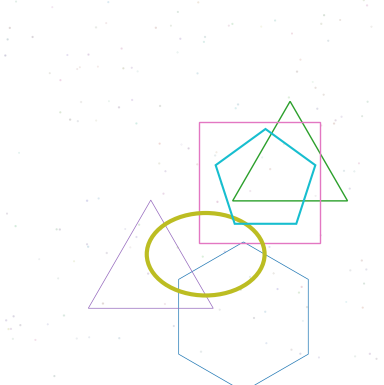[{"shape": "hexagon", "thickness": 0.5, "radius": 0.97, "center": [0.632, 0.177]}, {"shape": "triangle", "thickness": 1, "radius": 0.86, "center": [0.753, 0.564]}, {"shape": "triangle", "thickness": 0.5, "radius": 0.94, "center": [0.392, 0.293]}, {"shape": "square", "thickness": 1, "radius": 0.79, "center": [0.674, 0.526]}, {"shape": "oval", "thickness": 3, "radius": 0.77, "center": [0.534, 0.34]}, {"shape": "pentagon", "thickness": 1.5, "radius": 0.68, "center": [0.69, 0.529]}]